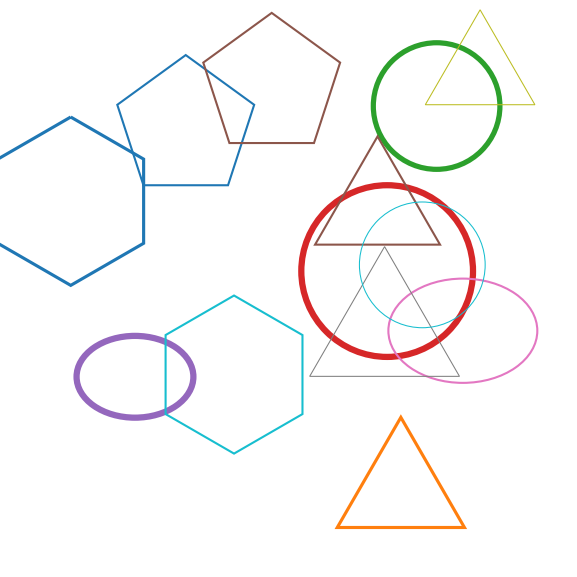[{"shape": "hexagon", "thickness": 1.5, "radius": 0.73, "center": [0.122, 0.651]}, {"shape": "pentagon", "thickness": 1, "radius": 0.62, "center": [0.322, 0.779]}, {"shape": "triangle", "thickness": 1.5, "radius": 0.64, "center": [0.694, 0.149]}, {"shape": "circle", "thickness": 2.5, "radius": 0.55, "center": [0.756, 0.816]}, {"shape": "circle", "thickness": 3, "radius": 0.74, "center": [0.67, 0.53]}, {"shape": "oval", "thickness": 3, "radius": 0.51, "center": [0.234, 0.347]}, {"shape": "pentagon", "thickness": 1, "radius": 0.62, "center": [0.47, 0.852]}, {"shape": "triangle", "thickness": 1, "radius": 0.62, "center": [0.654, 0.638]}, {"shape": "oval", "thickness": 1, "radius": 0.64, "center": [0.801, 0.426]}, {"shape": "triangle", "thickness": 0.5, "radius": 0.75, "center": [0.666, 0.422]}, {"shape": "triangle", "thickness": 0.5, "radius": 0.55, "center": [0.831, 0.873]}, {"shape": "hexagon", "thickness": 1, "radius": 0.68, "center": [0.405, 0.351]}, {"shape": "circle", "thickness": 0.5, "radius": 0.54, "center": [0.731, 0.541]}]